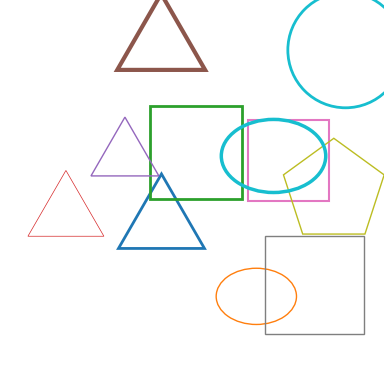[{"shape": "triangle", "thickness": 2, "radius": 0.64, "center": [0.419, 0.419]}, {"shape": "oval", "thickness": 1, "radius": 0.52, "center": [0.666, 0.23]}, {"shape": "square", "thickness": 2, "radius": 0.6, "center": [0.509, 0.604]}, {"shape": "triangle", "thickness": 0.5, "radius": 0.57, "center": [0.171, 0.443]}, {"shape": "triangle", "thickness": 1, "radius": 0.51, "center": [0.324, 0.594]}, {"shape": "triangle", "thickness": 3, "radius": 0.66, "center": [0.419, 0.884]}, {"shape": "square", "thickness": 1.5, "radius": 0.53, "center": [0.75, 0.583]}, {"shape": "square", "thickness": 1, "radius": 0.64, "center": [0.817, 0.26]}, {"shape": "pentagon", "thickness": 1, "radius": 0.69, "center": [0.867, 0.503]}, {"shape": "circle", "thickness": 2, "radius": 0.75, "center": [0.898, 0.87]}, {"shape": "oval", "thickness": 2.5, "radius": 0.68, "center": [0.71, 0.595]}]